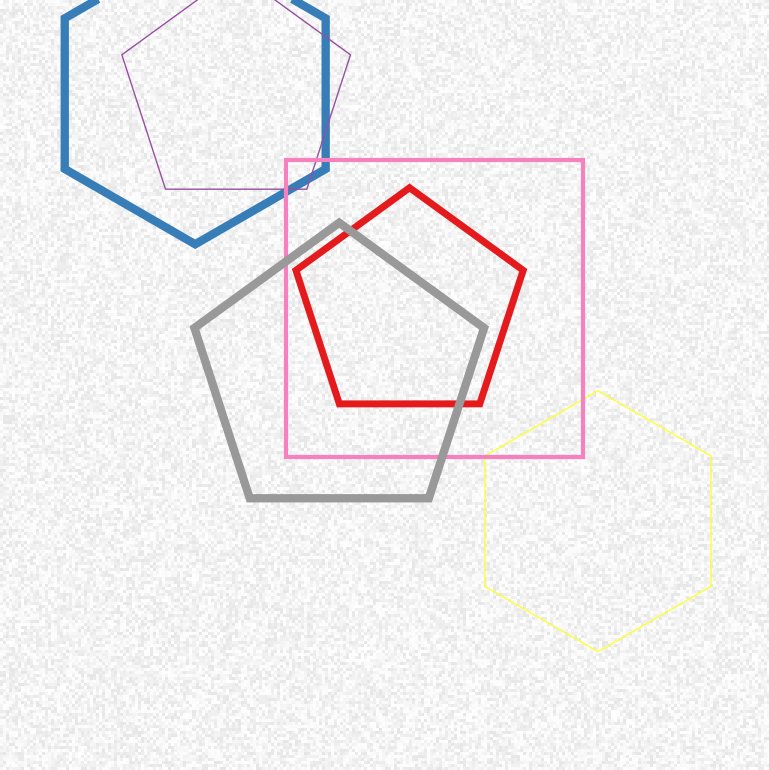[{"shape": "pentagon", "thickness": 2.5, "radius": 0.78, "center": [0.532, 0.601]}, {"shape": "hexagon", "thickness": 3, "radius": 0.98, "center": [0.254, 0.878]}, {"shape": "pentagon", "thickness": 0.5, "radius": 0.78, "center": [0.307, 0.881]}, {"shape": "hexagon", "thickness": 0.5, "radius": 0.85, "center": [0.777, 0.323]}, {"shape": "square", "thickness": 1.5, "radius": 0.96, "center": [0.564, 0.599]}, {"shape": "pentagon", "thickness": 3, "radius": 0.99, "center": [0.441, 0.513]}]